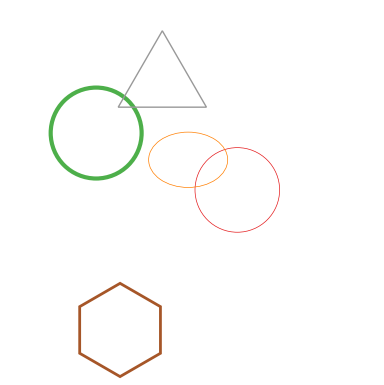[{"shape": "circle", "thickness": 0.5, "radius": 0.55, "center": [0.616, 0.507]}, {"shape": "circle", "thickness": 3, "radius": 0.59, "center": [0.25, 0.654]}, {"shape": "oval", "thickness": 0.5, "radius": 0.51, "center": [0.489, 0.585]}, {"shape": "hexagon", "thickness": 2, "radius": 0.61, "center": [0.312, 0.143]}, {"shape": "triangle", "thickness": 1, "radius": 0.66, "center": [0.422, 0.788]}]